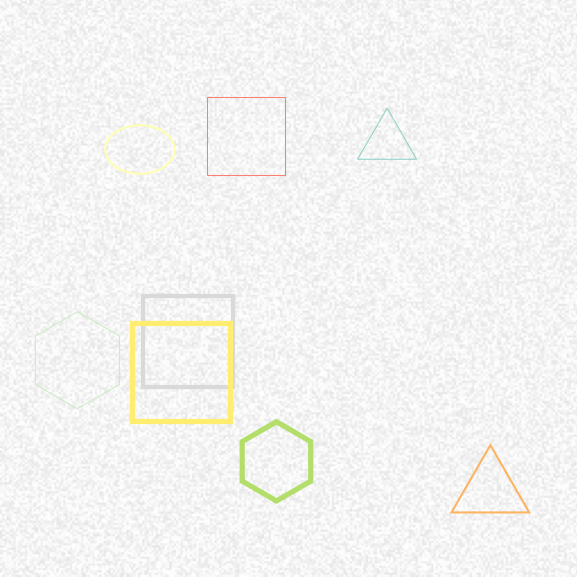[{"shape": "triangle", "thickness": 0.5, "radius": 0.29, "center": [0.67, 0.753]}, {"shape": "oval", "thickness": 1, "radius": 0.3, "center": [0.242, 0.74]}, {"shape": "square", "thickness": 0.5, "radius": 0.34, "center": [0.426, 0.764]}, {"shape": "triangle", "thickness": 1, "radius": 0.39, "center": [0.849, 0.151]}, {"shape": "hexagon", "thickness": 2.5, "radius": 0.34, "center": [0.479, 0.2]}, {"shape": "square", "thickness": 2, "radius": 0.39, "center": [0.326, 0.408]}, {"shape": "hexagon", "thickness": 0.5, "radius": 0.42, "center": [0.134, 0.375]}, {"shape": "square", "thickness": 2.5, "radius": 0.43, "center": [0.314, 0.355]}]